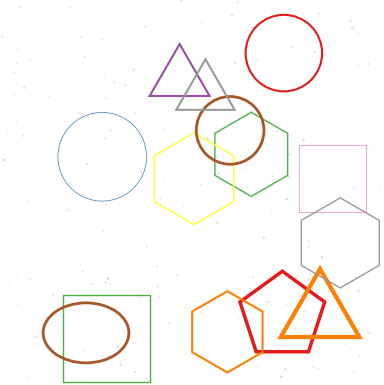[{"shape": "circle", "thickness": 1.5, "radius": 0.5, "center": [0.737, 0.862]}, {"shape": "pentagon", "thickness": 2.5, "radius": 0.58, "center": [0.733, 0.18]}, {"shape": "circle", "thickness": 0.5, "radius": 0.58, "center": [0.265, 0.593]}, {"shape": "hexagon", "thickness": 1, "radius": 0.55, "center": [0.653, 0.599]}, {"shape": "square", "thickness": 1, "radius": 0.57, "center": [0.276, 0.12]}, {"shape": "triangle", "thickness": 1.5, "radius": 0.45, "center": [0.467, 0.796]}, {"shape": "hexagon", "thickness": 1.5, "radius": 0.53, "center": [0.591, 0.138]}, {"shape": "triangle", "thickness": 3, "radius": 0.59, "center": [0.831, 0.184]}, {"shape": "hexagon", "thickness": 1, "radius": 0.6, "center": [0.504, 0.536]}, {"shape": "oval", "thickness": 2, "radius": 0.56, "center": [0.223, 0.135]}, {"shape": "circle", "thickness": 2, "radius": 0.44, "center": [0.598, 0.661]}, {"shape": "square", "thickness": 0.5, "radius": 0.44, "center": [0.864, 0.537]}, {"shape": "hexagon", "thickness": 1, "radius": 0.58, "center": [0.884, 0.369]}, {"shape": "triangle", "thickness": 1.5, "radius": 0.44, "center": [0.534, 0.758]}]